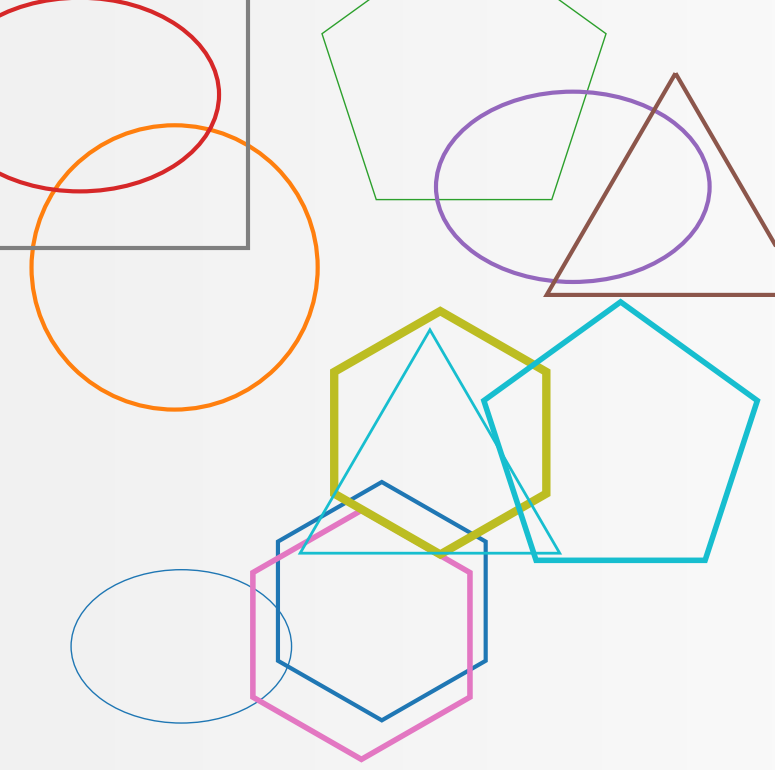[{"shape": "hexagon", "thickness": 1.5, "radius": 0.77, "center": [0.493, 0.219]}, {"shape": "oval", "thickness": 0.5, "radius": 0.71, "center": [0.234, 0.161]}, {"shape": "circle", "thickness": 1.5, "radius": 0.92, "center": [0.225, 0.653]}, {"shape": "pentagon", "thickness": 0.5, "radius": 0.96, "center": [0.599, 0.897]}, {"shape": "oval", "thickness": 1.5, "radius": 0.9, "center": [0.103, 0.877]}, {"shape": "oval", "thickness": 1.5, "radius": 0.88, "center": [0.739, 0.757]}, {"shape": "triangle", "thickness": 1.5, "radius": 0.96, "center": [0.872, 0.713]}, {"shape": "hexagon", "thickness": 2, "radius": 0.81, "center": [0.466, 0.176]}, {"shape": "square", "thickness": 1.5, "radius": 0.81, "center": [0.158, 0.841]}, {"shape": "hexagon", "thickness": 3, "radius": 0.79, "center": [0.568, 0.438]}, {"shape": "triangle", "thickness": 1, "radius": 0.97, "center": [0.555, 0.378]}, {"shape": "pentagon", "thickness": 2, "radius": 0.93, "center": [0.801, 0.422]}]